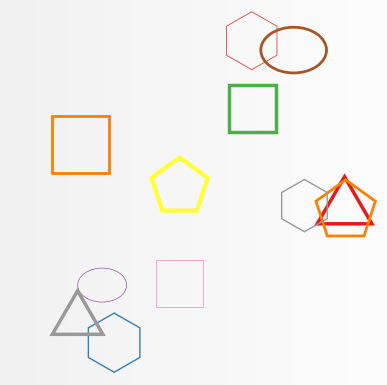[{"shape": "hexagon", "thickness": 0.5, "radius": 0.38, "center": [0.65, 0.894]}, {"shape": "triangle", "thickness": 2.5, "radius": 0.41, "center": [0.889, 0.459]}, {"shape": "hexagon", "thickness": 1, "radius": 0.38, "center": [0.295, 0.11]}, {"shape": "square", "thickness": 2.5, "radius": 0.3, "center": [0.652, 0.719]}, {"shape": "oval", "thickness": 0.5, "radius": 0.32, "center": [0.264, 0.259]}, {"shape": "pentagon", "thickness": 2, "radius": 0.4, "center": [0.892, 0.452]}, {"shape": "square", "thickness": 2, "radius": 0.37, "center": [0.207, 0.624]}, {"shape": "pentagon", "thickness": 3, "radius": 0.38, "center": [0.464, 0.515]}, {"shape": "oval", "thickness": 2, "radius": 0.42, "center": [0.758, 0.87]}, {"shape": "square", "thickness": 0.5, "radius": 0.3, "center": [0.463, 0.264]}, {"shape": "triangle", "thickness": 2.5, "radius": 0.38, "center": [0.2, 0.169]}, {"shape": "hexagon", "thickness": 1, "radius": 0.34, "center": [0.786, 0.466]}]